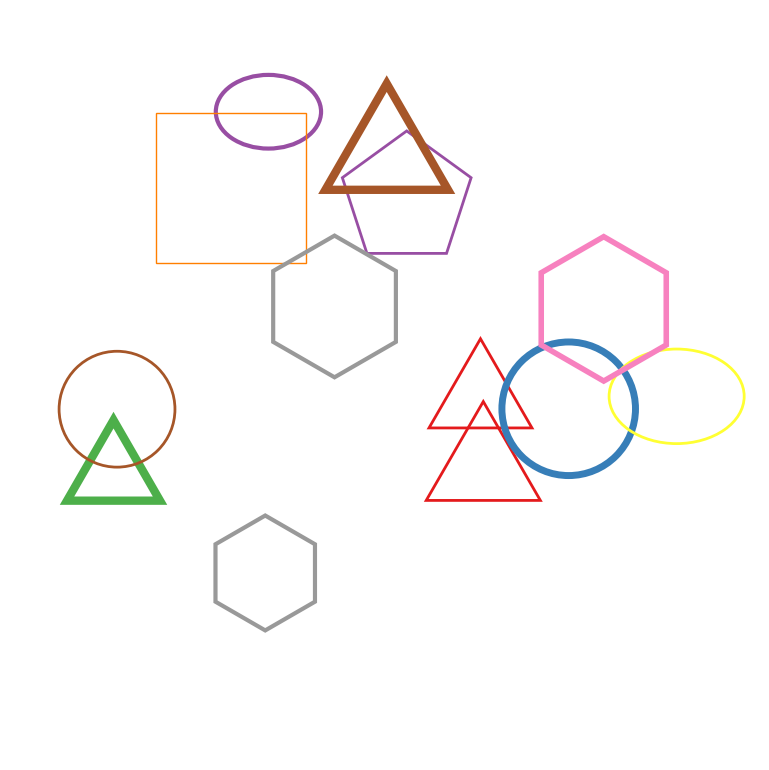[{"shape": "triangle", "thickness": 1, "radius": 0.39, "center": [0.624, 0.483]}, {"shape": "triangle", "thickness": 1, "radius": 0.43, "center": [0.628, 0.393]}, {"shape": "circle", "thickness": 2.5, "radius": 0.43, "center": [0.739, 0.469]}, {"shape": "triangle", "thickness": 3, "radius": 0.35, "center": [0.147, 0.385]}, {"shape": "pentagon", "thickness": 1, "radius": 0.44, "center": [0.528, 0.742]}, {"shape": "oval", "thickness": 1.5, "radius": 0.34, "center": [0.349, 0.855]}, {"shape": "square", "thickness": 0.5, "radius": 0.49, "center": [0.3, 0.756]}, {"shape": "oval", "thickness": 1, "radius": 0.44, "center": [0.879, 0.485]}, {"shape": "triangle", "thickness": 3, "radius": 0.46, "center": [0.502, 0.799]}, {"shape": "circle", "thickness": 1, "radius": 0.38, "center": [0.152, 0.469]}, {"shape": "hexagon", "thickness": 2, "radius": 0.47, "center": [0.784, 0.599]}, {"shape": "hexagon", "thickness": 1.5, "radius": 0.37, "center": [0.344, 0.256]}, {"shape": "hexagon", "thickness": 1.5, "radius": 0.46, "center": [0.434, 0.602]}]